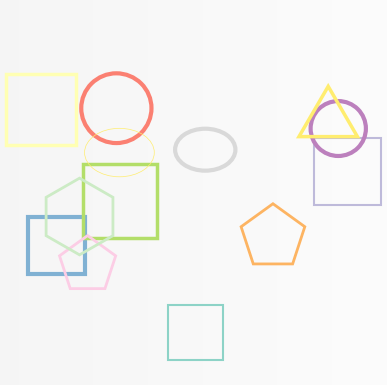[{"shape": "square", "thickness": 1.5, "radius": 0.35, "center": [0.504, 0.137]}, {"shape": "square", "thickness": 2.5, "radius": 0.46, "center": [0.106, 0.715]}, {"shape": "square", "thickness": 1.5, "radius": 0.43, "center": [0.897, 0.555]}, {"shape": "circle", "thickness": 3, "radius": 0.45, "center": [0.3, 0.719]}, {"shape": "square", "thickness": 3, "radius": 0.37, "center": [0.147, 0.362]}, {"shape": "pentagon", "thickness": 2, "radius": 0.43, "center": [0.704, 0.384]}, {"shape": "square", "thickness": 2.5, "radius": 0.48, "center": [0.309, 0.477]}, {"shape": "pentagon", "thickness": 2, "radius": 0.38, "center": [0.226, 0.312]}, {"shape": "oval", "thickness": 3, "radius": 0.39, "center": [0.53, 0.611]}, {"shape": "circle", "thickness": 3, "radius": 0.36, "center": [0.873, 0.666]}, {"shape": "hexagon", "thickness": 2, "radius": 0.5, "center": [0.205, 0.438]}, {"shape": "triangle", "thickness": 2.5, "radius": 0.44, "center": [0.847, 0.689]}, {"shape": "oval", "thickness": 0.5, "radius": 0.45, "center": [0.308, 0.604]}]